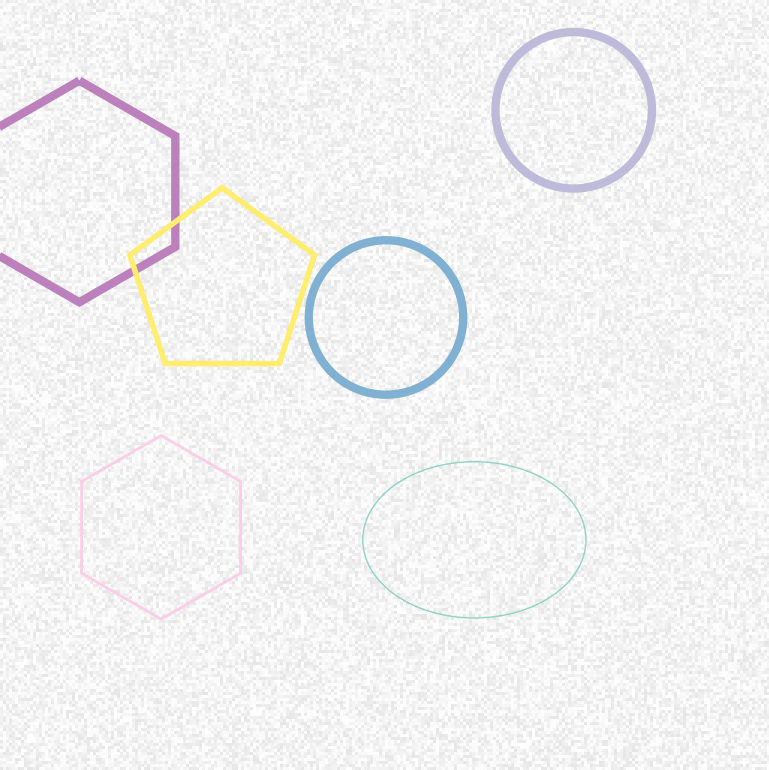[{"shape": "oval", "thickness": 0.5, "radius": 0.72, "center": [0.616, 0.299]}, {"shape": "circle", "thickness": 3, "radius": 0.51, "center": [0.745, 0.857]}, {"shape": "circle", "thickness": 3, "radius": 0.5, "center": [0.501, 0.588]}, {"shape": "hexagon", "thickness": 1, "radius": 0.6, "center": [0.209, 0.315]}, {"shape": "hexagon", "thickness": 3, "radius": 0.72, "center": [0.103, 0.751]}, {"shape": "pentagon", "thickness": 2, "radius": 0.63, "center": [0.289, 0.63]}]